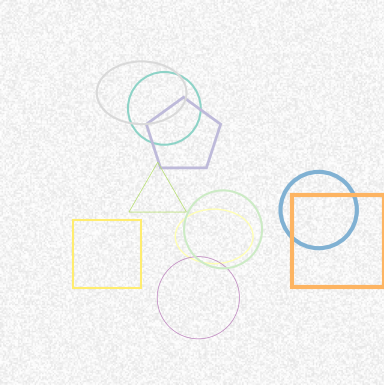[{"shape": "circle", "thickness": 1.5, "radius": 0.47, "center": [0.427, 0.719]}, {"shape": "oval", "thickness": 1, "radius": 0.51, "center": [0.556, 0.386]}, {"shape": "pentagon", "thickness": 2, "radius": 0.51, "center": [0.477, 0.646]}, {"shape": "circle", "thickness": 3, "radius": 0.5, "center": [0.828, 0.454]}, {"shape": "square", "thickness": 3, "radius": 0.6, "center": [0.878, 0.373]}, {"shape": "triangle", "thickness": 0.5, "radius": 0.43, "center": [0.41, 0.492]}, {"shape": "oval", "thickness": 1.5, "radius": 0.58, "center": [0.368, 0.759]}, {"shape": "circle", "thickness": 0.5, "radius": 0.53, "center": [0.515, 0.227]}, {"shape": "circle", "thickness": 1.5, "radius": 0.51, "center": [0.579, 0.404]}, {"shape": "square", "thickness": 1.5, "radius": 0.44, "center": [0.278, 0.34]}]